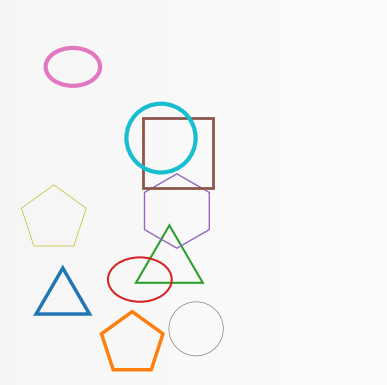[{"shape": "triangle", "thickness": 2.5, "radius": 0.4, "center": [0.162, 0.224]}, {"shape": "pentagon", "thickness": 2.5, "radius": 0.42, "center": [0.341, 0.107]}, {"shape": "triangle", "thickness": 1.5, "radius": 0.5, "center": [0.437, 0.315]}, {"shape": "oval", "thickness": 1.5, "radius": 0.41, "center": [0.361, 0.274]}, {"shape": "hexagon", "thickness": 1, "radius": 0.48, "center": [0.457, 0.452]}, {"shape": "square", "thickness": 2, "radius": 0.45, "center": [0.46, 0.602]}, {"shape": "oval", "thickness": 3, "radius": 0.35, "center": [0.188, 0.826]}, {"shape": "circle", "thickness": 0.5, "radius": 0.35, "center": [0.506, 0.146]}, {"shape": "pentagon", "thickness": 0.5, "radius": 0.44, "center": [0.139, 0.432]}, {"shape": "circle", "thickness": 3, "radius": 0.45, "center": [0.416, 0.641]}]